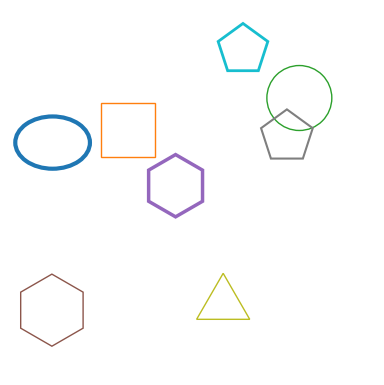[{"shape": "oval", "thickness": 3, "radius": 0.48, "center": [0.137, 0.63]}, {"shape": "square", "thickness": 1, "radius": 0.35, "center": [0.333, 0.662]}, {"shape": "circle", "thickness": 1, "radius": 0.42, "center": [0.778, 0.745]}, {"shape": "hexagon", "thickness": 2.5, "radius": 0.4, "center": [0.456, 0.518]}, {"shape": "hexagon", "thickness": 1, "radius": 0.47, "center": [0.135, 0.194]}, {"shape": "pentagon", "thickness": 1.5, "radius": 0.35, "center": [0.745, 0.645]}, {"shape": "triangle", "thickness": 1, "radius": 0.4, "center": [0.58, 0.21]}, {"shape": "pentagon", "thickness": 2, "radius": 0.34, "center": [0.631, 0.871]}]